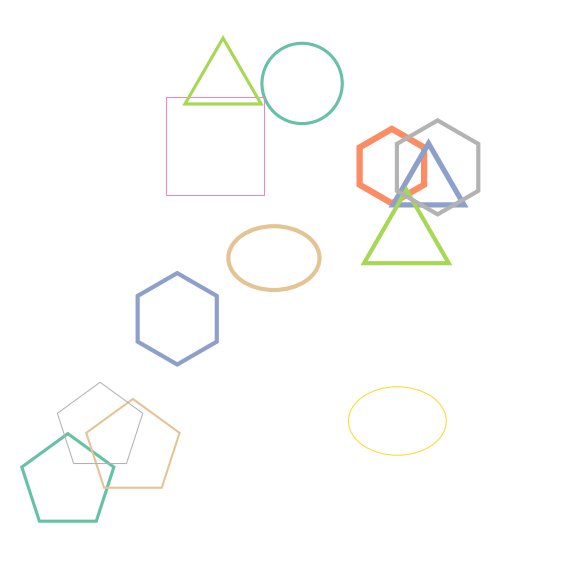[{"shape": "pentagon", "thickness": 1.5, "radius": 0.42, "center": [0.117, 0.164]}, {"shape": "circle", "thickness": 1.5, "radius": 0.35, "center": [0.523, 0.855]}, {"shape": "hexagon", "thickness": 3, "radius": 0.32, "center": [0.679, 0.712]}, {"shape": "triangle", "thickness": 2.5, "radius": 0.36, "center": [0.742, 0.68]}, {"shape": "hexagon", "thickness": 2, "radius": 0.4, "center": [0.307, 0.447]}, {"shape": "square", "thickness": 0.5, "radius": 0.42, "center": [0.372, 0.746]}, {"shape": "triangle", "thickness": 2, "radius": 0.42, "center": [0.704, 0.586]}, {"shape": "triangle", "thickness": 1.5, "radius": 0.38, "center": [0.386, 0.857]}, {"shape": "oval", "thickness": 0.5, "radius": 0.42, "center": [0.688, 0.27]}, {"shape": "pentagon", "thickness": 1, "radius": 0.42, "center": [0.23, 0.223]}, {"shape": "oval", "thickness": 2, "radius": 0.39, "center": [0.474, 0.552]}, {"shape": "pentagon", "thickness": 0.5, "radius": 0.39, "center": [0.173, 0.259]}, {"shape": "hexagon", "thickness": 2, "radius": 0.41, "center": [0.758, 0.709]}]